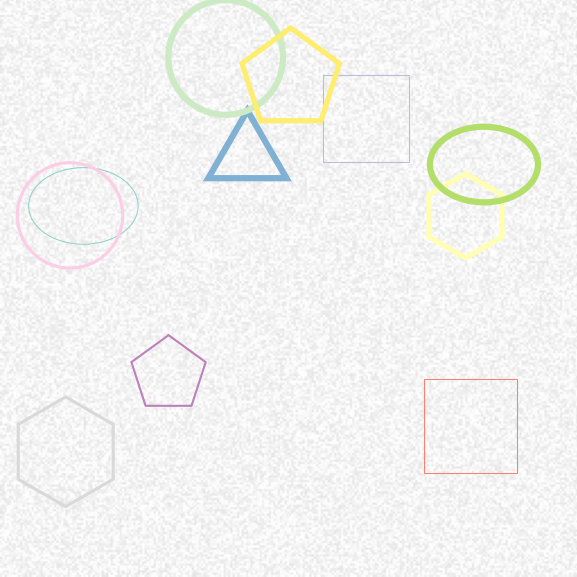[{"shape": "oval", "thickness": 0.5, "radius": 0.47, "center": [0.144, 0.643]}, {"shape": "hexagon", "thickness": 2.5, "radius": 0.36, "center": [0.806, 0.625]}, {"shape": "square", "thickness": 0.5, "radius": 0.38, "center": [0.634, 0.794]}, {"shape": "square", "thickness": 0.5, "radius": 0.41, "center": [0.815, 0.261]}, {"shape": "triangle", "thickness": 3, "radius": 0.39, "center": [0.428, 0.73]}, {"shape": "oval", "thickness": 3, "radius": 0.47, "center": [0.838, 0.714]}, {"shape": "circle", "thickness": 1.5, "radius": 0.46, "center": [0.121, 0.626]}, {"shape": "hexagon", "thickness": 1.5, "radius": 0.47, "center": [0.114, 0.217]}, {"shape": "pentagon", "thickness": 1, "radius": 0.34, "center": [0.292, 0.351]}, {"shape": "circle", "thickness": 3, "radius": 0.5, "center": [0.391, 0.9]}, {"shape": "pentagon", "thickness": 2.5, "radius": 0.44, "center": [0.503, 0.862]}]